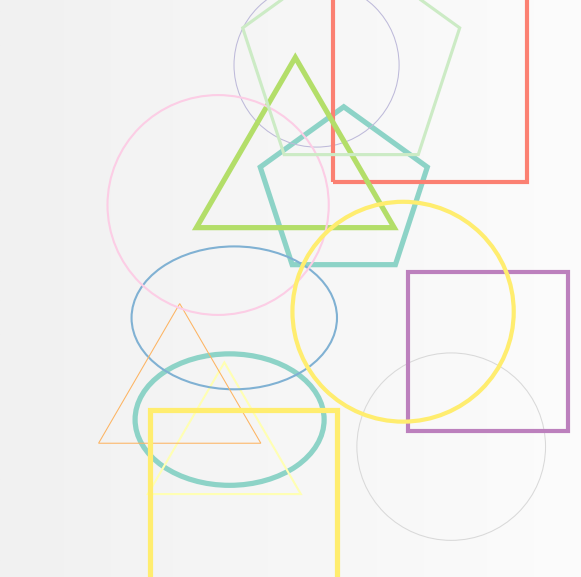[{"shape": "oval", "thickness": 2.5, "radius": 0.81, "center": [0.395, 0.273]}, {"shape": "pentagon", "thickness": 2.5, "radius": 0.76, "center": [0.591, 0.663]}, {"shape": "triangle", "thickness": 1, "radius": 0.76, "center": [0.386, 0.22]}, {"shape": "circle", "thickness": 0.5, "radius": 0.71, "center": [0.545, 0.886]}, {"shape": "square", "thickness": 2, "radius": 0.84, "center": [0.74, 0.852]}, {"shape": "oval", "thickness": 1, "radius": 0.88, "center": [0.403, 0.449]}, {"shape": "triangle", "thickness": 0.5, "radius": 0.81, "center": [0.309, 0.312]}, {"shape": "triangle", "thickness": 2.5, "radius": 0.98, "center": [0.508, 0.703]}, {"shape": "circle", "thickness": 1, "radius": 0.95, "center": [0.375, 0.644]}, {"shape": "circle", "thickness": 0.5, "radius": 0.81, "center": [0.776, 0.226]}, {"shape": "square", "thickness": 2, "radius": 0.69, "center": [0.84, 0.39]}, {"shape": "pentagon", "thickness": 1.5, "radius": 0.98, "center": [0.604, 0.89]}, {"shape": "square", "thickness": 2.5, "radius": 0.81, "center": [0.419, 0.129]}, {"shape": "circle", "thickness": 2, "radius": 0.95, "center": [0.693, 0.459]}]